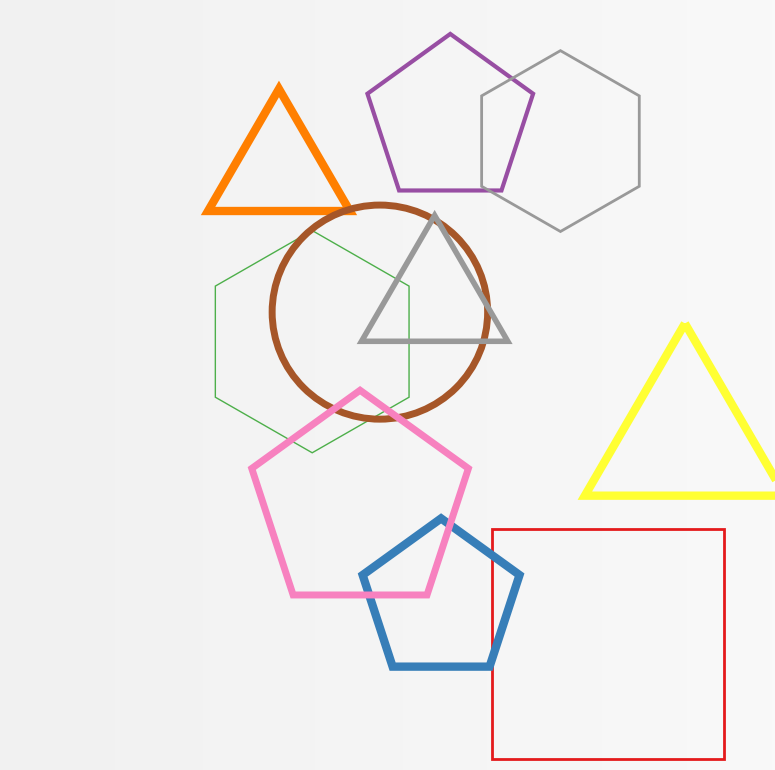[{"shape": "square", "thickness": 1, "radius": 0.75, "center": [0.785, 0.164]}, {"shape": "pentagon", "thickness": 3, "radius": 0.53, "center": [0.569, 0.22]}, {"shape": "hexagon", "thickness": 0.5, "radius": 0.72, "center": [0.403, 0.556]}, {"shape": "pentagon", "thickness": 1.5, "radius": 0.56, "center": [0.581, 0.844]}, {"shape": "triangle", "thickness": 3, "radius": 0.53, "center": [0.36, 0.779]}, {"shape": "triangle", "thickness": 3, "radius": 0.75, "center": [0.884, 0.431]}, {"shape": "circle", "thickness": 2.5, "radius": 0.7, "center": [0.49, 0.595]}, {"shape": "pentagon", "thickness": 2.5, "radius": 0.73, "center": [0.465, 0.346]}, {"shape": "triangle", "thickness": 2, "radius": 0.54, "center": [0.561, 0.611]}, {"shape": "hexagon", "thickness": 1, "radius": 0.59, "center": [0.723, 0.817]}]